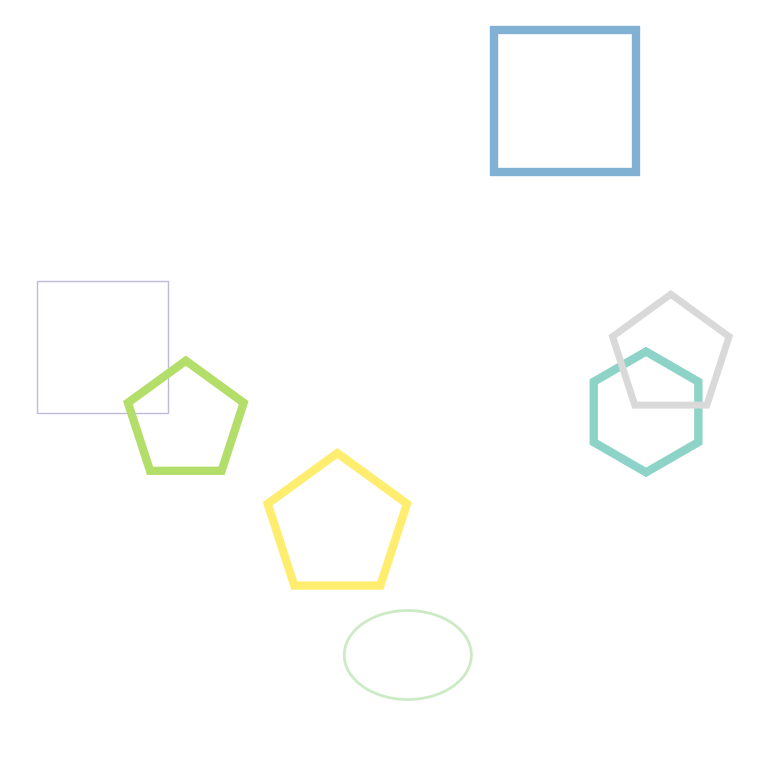[{"shape": "hexagon", "thickness": 3, "radius": 0.39, "center": [0.839, 0.465]}, {"shape": "square", "thickness": 0.5, "radius": 0.43, "center": [0.133, 0.55]}, {"shape": "square", "thickness": 3, "radius": 0.46, "center": [0.734, 0.869]}, {"shape": "pentagon", "thickness": 3, "radius": 0.4, "center": [0.241, 0.453]}, {"shape": "pentagon", "thickness": 2.5, "radius": 0.4, "center": [0.871, 0.538]}, {"shape": "oval", "thickness": 1, "radius": 0.41, "center": [0.53, 0.149]}, {"shape": "pentagon", "thickness": 3, "radius": 0.48, "center": [0.438, 0.316]}]